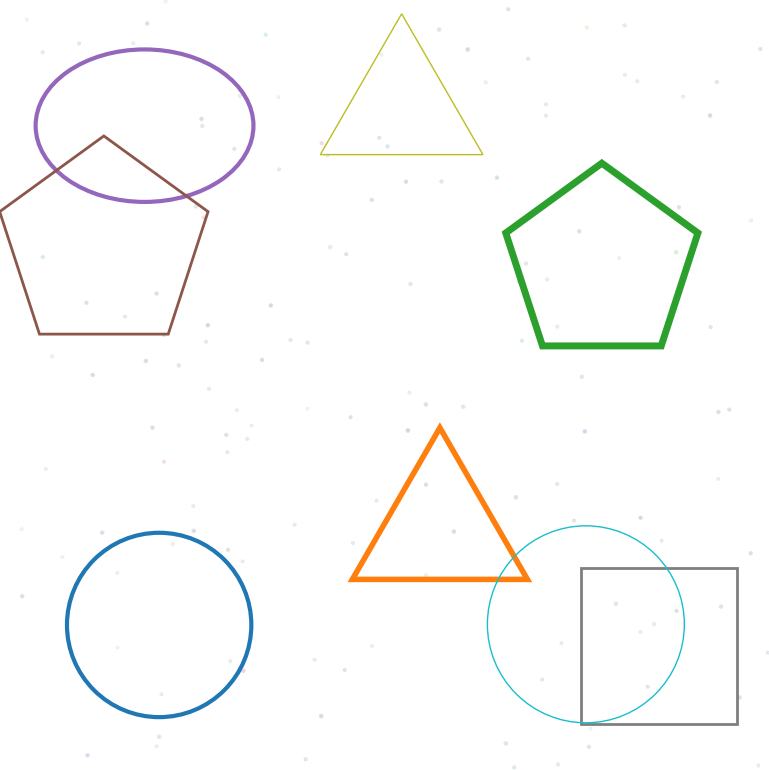[{"shape": "circle", "thickness": 1.5, "radius": 0.6, "center": [0.207, 0.188]}, {"shape": "triangle", "thickness": 2, "radius": 0.66, "center": [0.571, 0.313]}, {"shape": "pentagon", "thickness": 2.5, "radius": 0.66, "center": [0.782, 0.657]}, {"shape": "oval", "thickness": 1.5, "radius": 0.71, "center": [0.188, 0.837]}, {"shape": "pentagon", "thickness": 1, "radius": 0.71, "center": [0.135, 0.681]}, {"shape": "square", "thickness": 1, "radius": 0.51, "center": [0.855, 0.161]}, {"shape": "triangle", "thickness": 0.5, "radius": 0.61, "center": [0.522, 0.86]}, {"shape": "circle", "thickness": 0.5, "radius": 0.64, "center": [0.761, 0.189]}]